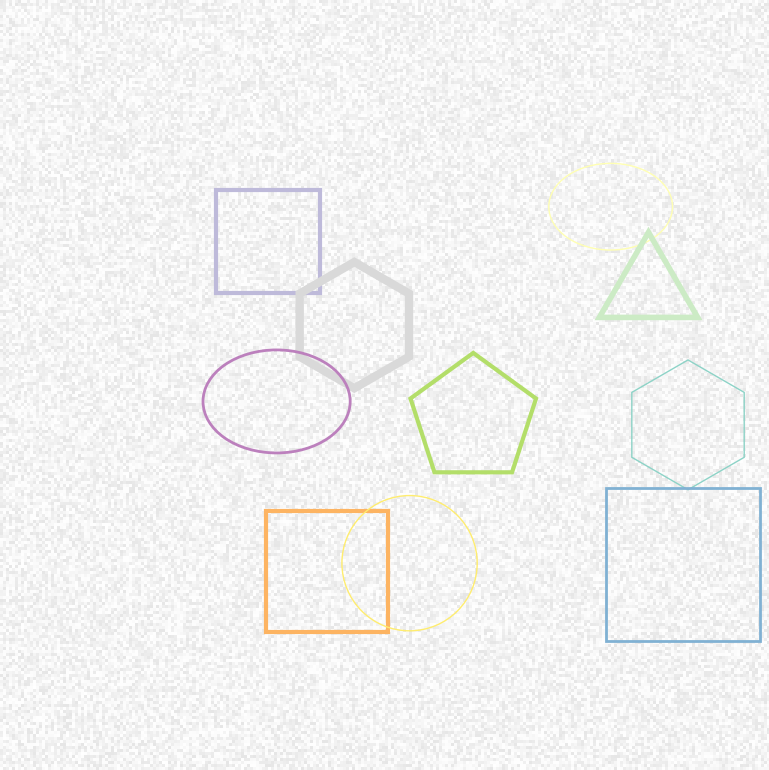[{"shape": "hexagon", "thickness": 0.5, "radius": 0.42, "center": [0.894, 0.448]}, {"shape": "oval", "thickness": 0.5, "radius": 0.4, "center": [0.793, 0.732]}, {"shape": "square", "thickness": 1.5, "radius": 0.34, "center": [0.348, 0.686]}, {"shape": "square", "thickness": 1, "radius": 0.5, "center": [0.887, 0.267]}, {"shape": "square", "thickness": 1.5, "radius": 0.4, "center": [0.424, 0.258]}, {"shape": "pentagon", "thickness": 1.5, "radius": 0.43, "center": [0.615, 0.456]}, {"shape": "hexagon", "thickness": 3, "radius": 0.41, "center": [0.46, 0.578]}, {"shape": "oval", "thickness": 1, "radius": 0.48, "center": [0.359, 0.479]}, {"shape": "triangle", "thickness": 2, "radius": 0.37, "center": [0.842, 0.625]}, {"shape": "circle", "thickness": 0.5, "radius": 0.44, "center": [0.532, 0.269]}]